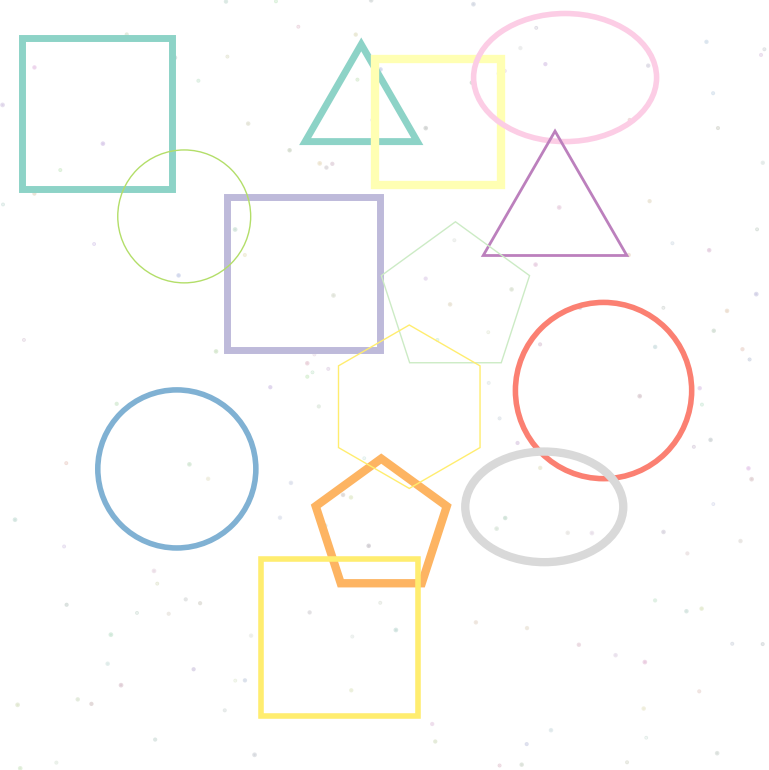[{"shape": "triangle", "thickness": 2.5, "radius": 0.42, "center": [0.469, 0.858]}, {"shape": "square", "thickness": 2.5, "radius": 0.49, "center": [0.126, 0.853]}, {"shape": "square", "thickness": 3, "radius": 0.41, "center": [0.569, 0.842]}, {"shape": "square", "thickness": 2.5, "radius": 0.49, "center": [0.394, 0.645]}, {"shape": "circle", "thickness": 2, "radius": 0.57, "center": [0.784, 0.493]}, {"shape": "circle", "thickness": 2, "radius": 0.51, "center": [0.23, 0.391]}, {"shape": "pentagon", "thickness": 3, "radius": 0.45, "center": [0.495, 0.315]}, {"shape": "circle", "thickness": 0.5, "radius": 0.43, "center": [0.239, 0.719]}, {"shape": "oval", "thickness": 2, "radius": 0.59, "center": [0.734, 0.899]}, {"shape": "oval", "thickness": 3, "radius": 0.51, "center": [0.707, 0.342]}, {"shape": "triangle", "thickness": 1, "radius": 0.54, "center": [0.721, 0.722]}, {"shape": "pentagon", "thickness": 0.5, "radius": 0.51, "center": [0.591, 0.611]}, {"shape": "hexagon", "thickness": 0.5, "radius": 0.53, "center": [0.532, 0.472]}, {"shape": "square", "thickness": 2, "radius": 0.51, "center": [0.441, 0.172]}]